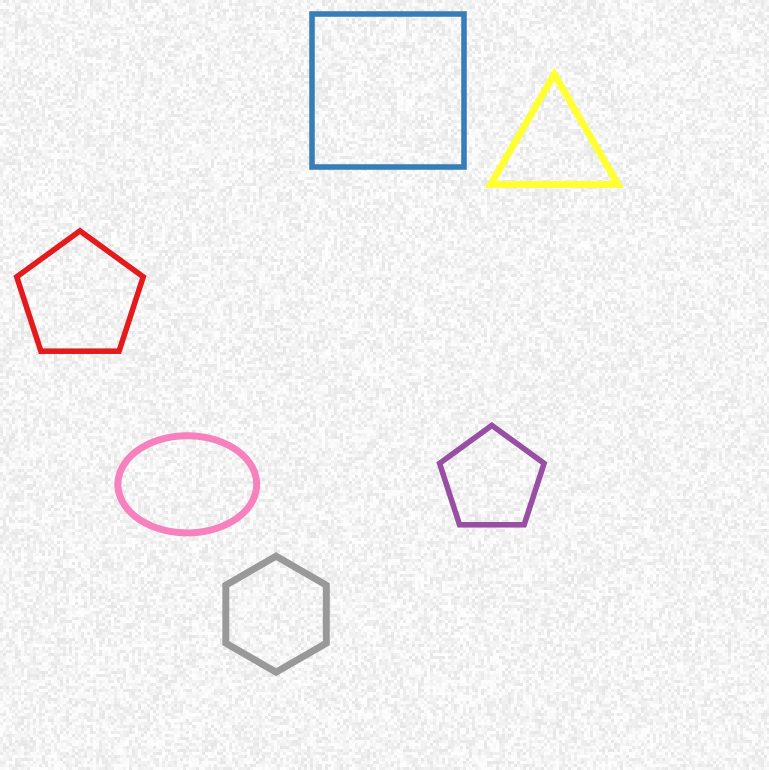[{"shape": "pentagon", "thickness": 2, "radius": 0.43, "center": [0.104, 0.614]}, {"shape": "square", "thickness": 2, "radius": 0.49, "center": [0.504, 0.882]}, {"shape": "pentagon", "thickness": 2, "radius": 0.36, "center": [0.639, 0.376]}, {"shape": "triangle", "thickness": 2.5, "radius": 0.48, "center": [0.72, 0.808]}, {"shape": "oval", "thickness": 2.5, "radius": 0.45, "center": [0.243, 0.371]}, {"shape": "hexagon", "thickness": 2.5, "radius": 0.38, "center": [0.359, 0.202]}]